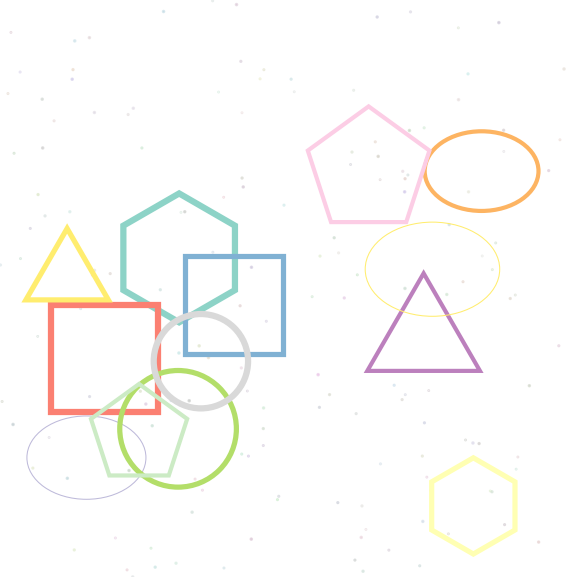[{"shape": "hexagon", "thickness": 3, "radius": 0.56, "center": [0.31, 0.553]}, {"shape": "hexagon", "thickness": 2.5, "radius": 0.42, "center": [0.82, 0.123]}, {"shape": "oval", "thickness": 0.5, "radius": 0.52, "center": [0.15, 0.207]}, {"shape": "square", "thickness": 3, "radius": 0.46, "center": [0.181, 0.378]}, {"shape": "square", "thickness": 2.5, "radius": 0.43, "center": [0.405, 0.471]}, {"shape": "oval", "thickness": 2, "radius": 0.49, "center": [0.834, 0.703]}, {"shape": "circle", "thickness": 2.5, "radius": 0.5, "center": [0.308, 0.257]}, {"shape": "pentagon", "thickness": 2, "radius": 0.55, "center": [0.638, 0.704]}, {"shape": "circle", "thickness": 3, "radius": 0.41, "center": [0.348, 0.374]}, {"shape": "triangle", "thickness": 2, "radius": 0.56, "center": [0.734, 0.413]}, {"shape": "pentagon", "thickness": 2, "radius": 0.44, "center": [0.241, 0.247]}, {"shape": "oval", "thickness": 0.5, "radius": 0.58, "center": [0.749, 0.533]}, {"shape": "triangle", "thickness": 2.5, "radius": 0.41, "center": [0.116, 0.521]}]